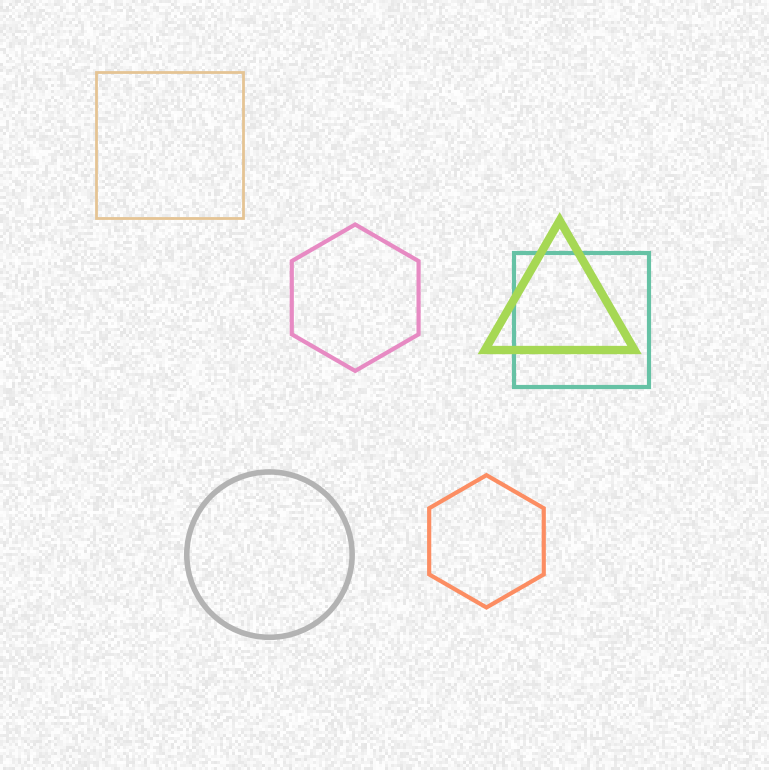[{"shape": "square", "thickness": 1.5, "radius": 0.44, "center": [0.755, 0.585]}, {"shape": "hexagon", "thickness": 1.5, "radius": 0.43, "center": [0.632, 0.297]}, {"shape": "hexagon", "thickness": 1.5, "radius": 0.48, "center": [0.461, 0.613]}, {"shape": "triangle", "thickness": 3, "radius": 0.56, "center": [0.727, 0.602]}, {"shape": "square", "thickness": 1, "radius": 0.48, "center": [0.22, 0.812]}, {"shape": "circle", "thickness": 2, "radius": 0.54, "center": [0.35, 0.28]}]